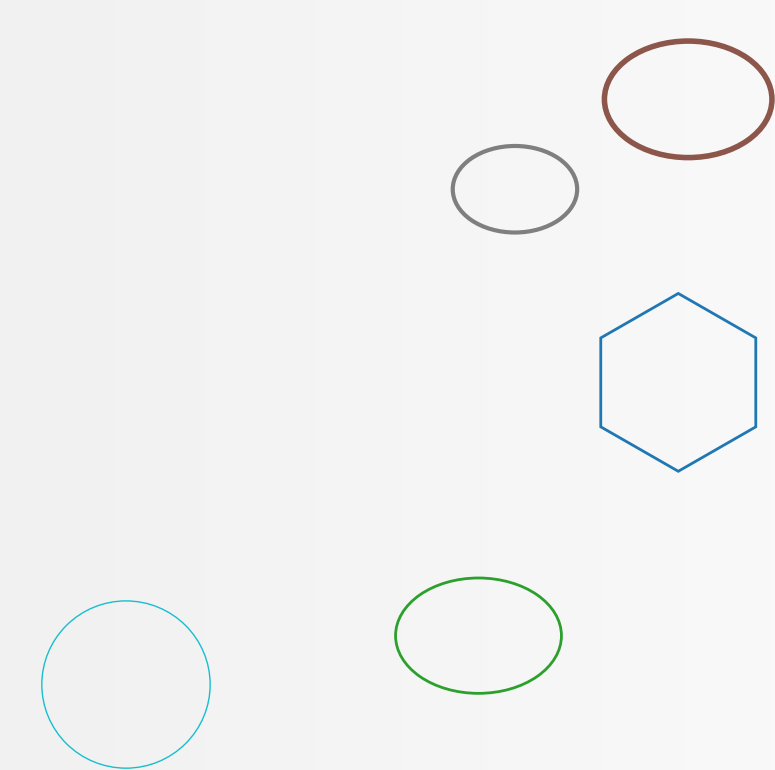[{"shape": "hexagon", "thickness": 1, "radius": 0.58, "center": [0.875, 0.503]}, {"shape": "oval", "thickness": 1, "radius": 0.54, "center": [0.617, 0.174]}, {"shape": "oval", "thickness": 2, "radius": 0.54, "center": [0.888, 0.871]}, {"shape": "oval", "thickness": 1.5, "radius": 0.4, "center": [0.664, 0.754]}, {"shape": "circle", "thickness": 0.5, "radius": 0.54, "center": [0.163, 0.111]}]